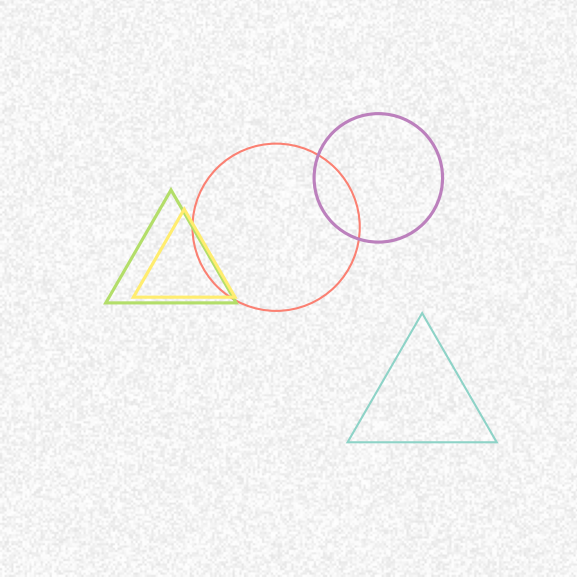[{"shape": "triangle", "thickness": 1, "radius": 0.75, "center": [0.731, 0.308]}, {"shape": "circle", "thickness": 1, "radius": 0.72, "center": [0.478, 0.606]}, {"shape": "triangle", "thickness": 1.5, "radius": 0.65, "center": [0.296, 0.54]}, {"shape": "circle", "thickness": 1.5, "radius": 0.56, "center": [0.655, 0.691]}, {"shape": "triangle", "thickness": 1.5, "radius": 0.51, "center": [0.319, 0.535]}]